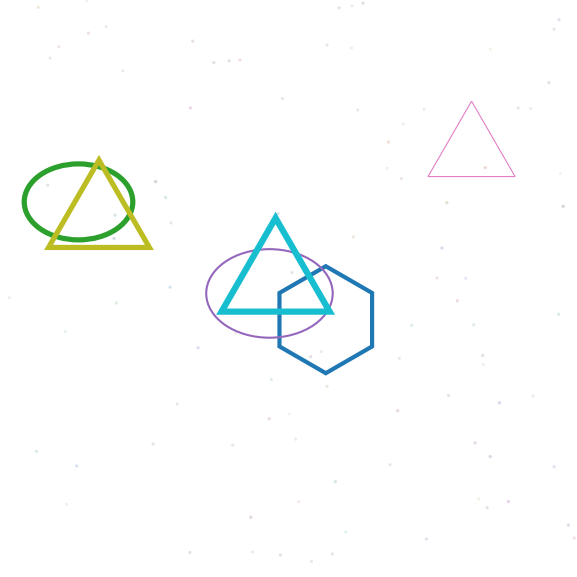[{"shape": "hexagon", "thickness": 2, "radius": 0.46, "center": [0.564, 0.446]}, {"shape": "oval", "thickness": 2.5, "radius": 0.47, "center": [0.136, 0.65]}, {"shape": "oval", "thickness": 1, "radius": 0.55, "center": [0.467, 0.491]}, {"shape": "triangle", "thickness": 0.5, "radius": 0.44, "center": [0.817, 0.737]}, {"shape": "triangle", "thickness": 2.5, "radius": 0.5, "center": [0.171, 0.621]}, {"shape": "triangle", "thickness": 3, "radius": 0.54, "center": [0.477, 0.514]}]